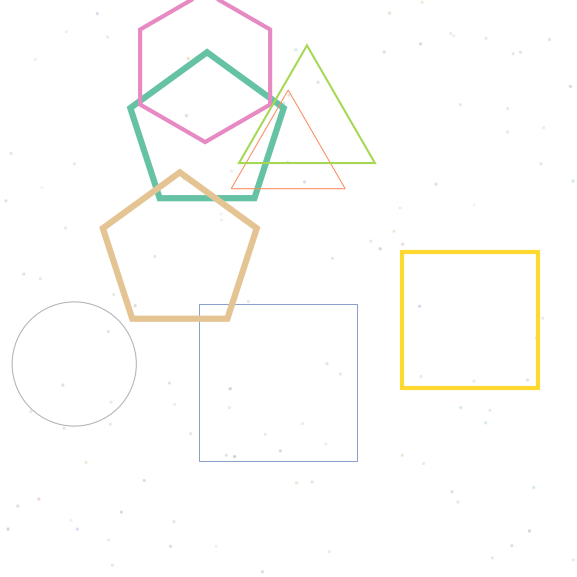[{"shape": "pentagon", "thickness": 3, "radius": 0.7, "center": [0.358, 0.769]}, {"shape": "triangle", "thickness": 0.5, "radius": 0.57, "center": [0.499, 0.729]}, {"shape": "square", "thickness": 0.5, "radius": 0.68, "center": [0.481, 0.337]}, {"shape": "hexagon", "thickness": 2, "radius": 0.65, "center": [0.355, 0.883]}, {"shape": "triangle", "thickness": 1, "radius": 0.68, "center": [0.532, 0.785]}, {"shape": "square", "thickness": 2, "radius": 0.59, "center": [0.814, 0.445]}, {"shape": "pentagon", "thickness": 3, "radius": 0.7, "center": [0.311, 0.561]}, {"shape": "circle", "thickness": 0.5, "radius": 0.54, "center": [0.129, 0.369]}]